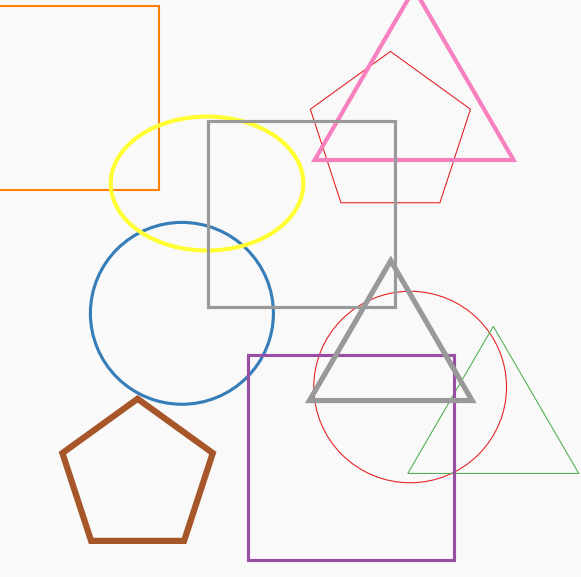[{"shape": "circle", "thickness": 0.5, "radius": 0.83, "center": [0.706, 0.329]}, {"shape": "pentagon", "thickness": 0.5, "radius": 0.72, "center": [0.672, 0.765]}, {"shape": "circle", "thickness": 1.5, "radius": 0.79, "center": [0.313, 0.457]}, {"shape": "triangle", "thickness": 0.5, "radius": 0.85, "center": [0.849, 0.264]}, {"shape": "square", "thickness": 1.5, "radius": 0.89, "center": [0.603, 0.207]}, {"shape": "square", "thickness": 1, "radius": 0.8, "center": [0.115, 0.83]}, {"shape": "oval", "thickness": 2, "radius": 0.83, "center": [0.356, 0.681]}, {"shape": "pentagon", "thickness": 3, "radius": 0.68, "center": [0.237, 0.173]}, {"shape": "triangle", "thickness": 2, "radius": 0.99, "center": [0.712, 0.821]}, {"shape": "triangle", "thickness": 2.5, "radius": 0.81, "center": [0.672, 0.386]}, {"shape": "square", "thickness": 1.5, "radius": 0.81, "center": [0.519, 0.629]}]